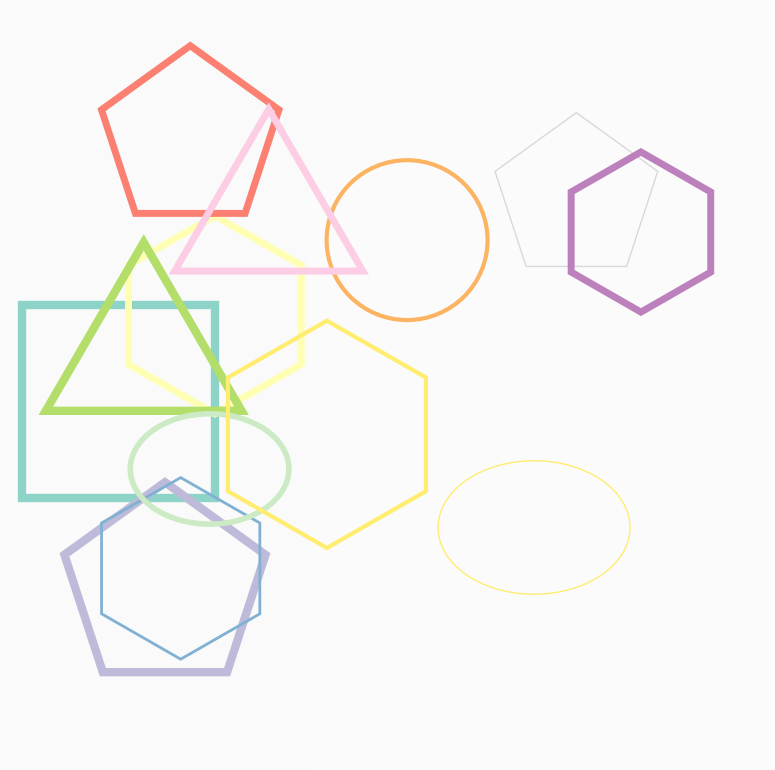[{"shape": "square", "thickness": 3, "radius": 0.62, "center": [0.153, 0.479]}, {"shape": "hexagon", "thickness": 2.5, "radius": 0.64, "center": [0.277, 0.591]}, {"shape": "pentagon", "thickness": 3, "radius": 0.68, "center": [0.213, 0.237]}, {"shape": "pentagon", "thickness": 2.5, "radius": 0.6, "center": [0.245, 0.82]}, {"shape": "hexagon", "thickness": 1, "radius": 0.59, "center": [0.233, 0.262]}, {"shape": "circle", "thickness": 1.5, "radius": 0.52, "center": [0.525, 0.688]}, {"shape": "triangle", "thickness": 3, "radius": 0.73, "center": [0.185, 0.539]}, {"shape": "triangle", "thickness": 2.5, "radius": 0.7, "center": [0.347, 0.718]}, {"shape": "pentagon", "thickness": 0.5, "radius": 0.55, "center": [0.744, 0.743]}, {"shape": "hexagon", "thickness": 2.5, "radius": 0.52, "center": [0.827, 0.699]}, {"shape": "oval", "thickness": 2, "radius": 0.51, "center": [0.27, 0.391]}, {"shape": "hexagon", "thickness": 1.5, "radius": 0.74, "center": [0.422, 0.436]}, {"shape": "oval", "thickness": 0.5, "radius": 0.62, "center": [0.689, 0.315]}]